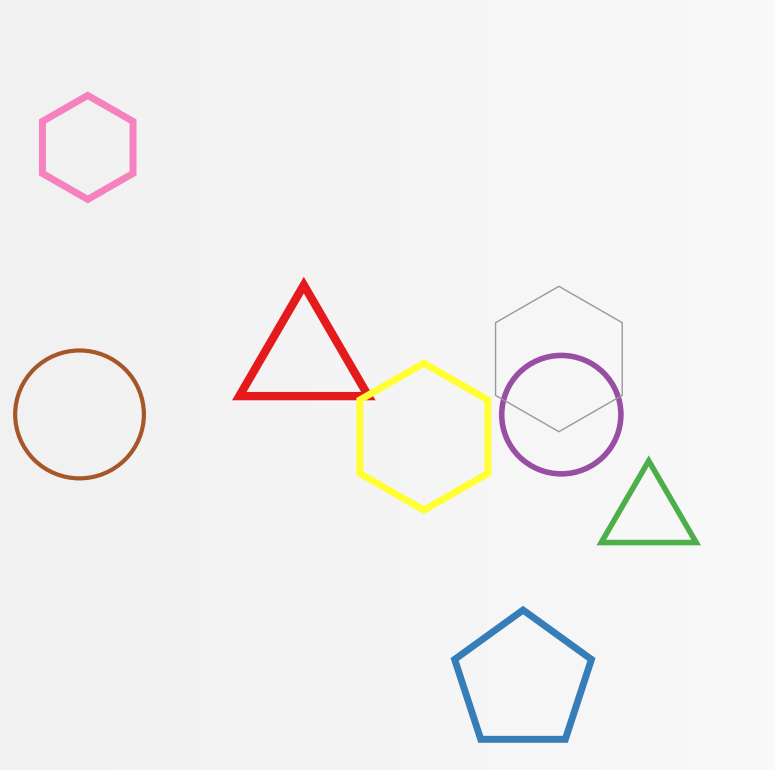[{"shape": "triangle", "thickness": 3, "radius": 0.48, "center": [0.392, 0.534]}, {"shape": "pentagon", "thickness": 2.5, "radius": 0.46, "center": [0.675, 0.115]}, {"shape": "triangle", "thickness": 2, "radius": 0.35, "center": [0.837, 0.331]}, {"shape": "circle", "thickness": 2, "radius": 0.38, "center": [0.724, 0.462]}, {"shape": "hexagon", "thickness": 2.5, "radius": 0.48, "center": [0.547, 0.433]}, {"shape": "circle", "thickness": 1.5, "radius": 0.42, "center": [0.103, 0.462]}, {"shape": "hexagon", "thickness": 2.5, "radius": 0.34, "center": [0.113, 0.809]}, {"shape": "hexagon", "thickness": 0.5, "radius": 0.47, "center": [0.721, 0.534]}]